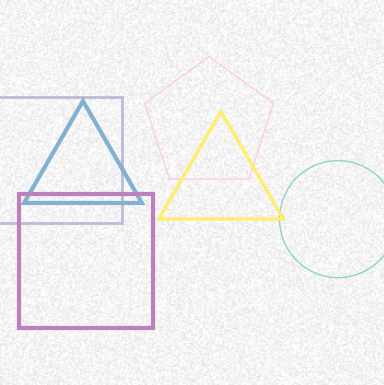[{"shape": "circle", "thickness": 1, "radius": 0.76, "center": [0.878, 0.431]}, {"shape": "square", "thickness": 2, "radius": 0.82, "center": [0.152, 0.584]}, {"shape": "triangle", "thickness": 3, "radius": 0.88, "center": [0.216, 0.561]}, {"shape": "pentagon", "thickness": 1, "radius": 0.88, "center": [0.543, 0.677]}, {"shape": "square", "thickness": 3, "radius": 0.87, "center": [0.224, 0.322]}, {"shape": "triangle", "thickness": 2.5, "radius": 0.93, "center": [0.574, 0.524]}]